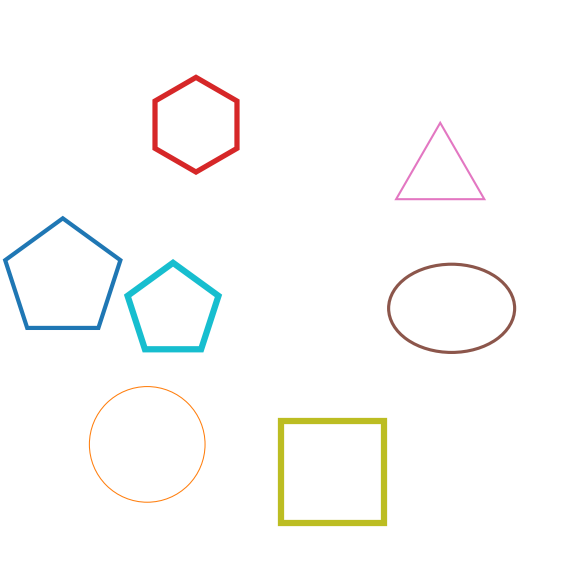[{"shape": "pentagon", "thickness": 2, "radius": 0.52, "center": [0.109, 0.516]}, {"shape": "circle", "thickness": 0.5, "radius": 0.5, "center": [0.255, 0.23]}, {"shape": "hexagon", "thickness": 2.5, "radius": 0.41, "center": [0.339, 0.783]}, {"shape": "oval", "thickness": 1.5, "radius": 0.55, "center": [0.782, 0.465]}, {"shape": "triangle", "thickness": 1, "radius": 0.44, "center": [0.762, 0.698]}, {"shape": "square", "thickness": 3, "radius": 0.44, "center": [0.576, 0.182]}, {"shape": "pentagon", "thickness": 3, "radius": 0.41, "center": [0.3, 0.461]}]